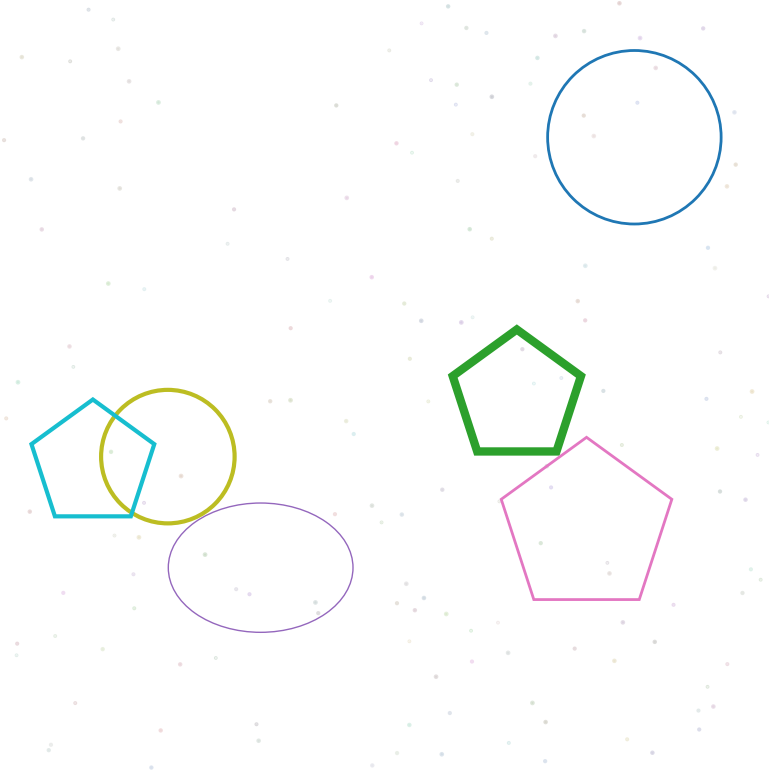[{"shape": "circle", "thickness": 1, "radius": 0.56, "center": [0.824, 0.822]}, {"shape": "pentagon", "thickness": 3, "radius": 0.44, "center": [0.671, 0.485]}, {"shape": "oval", "thickness": 0.5, "radius": 0.6, "center": [0.339, 0.263]}, {"shape": "pentagon", "thickness": 1, "radius": 0.58, "center": [0.762, 0.316]}, {"shape": "circle", "thickness": 1.5, "radius": 0.43, "center": [0.218, 0.407]}, {"shape": "pentagon", "thickness": 1.5, "radius": 0.42, "center": [0.121, 0.397]}]